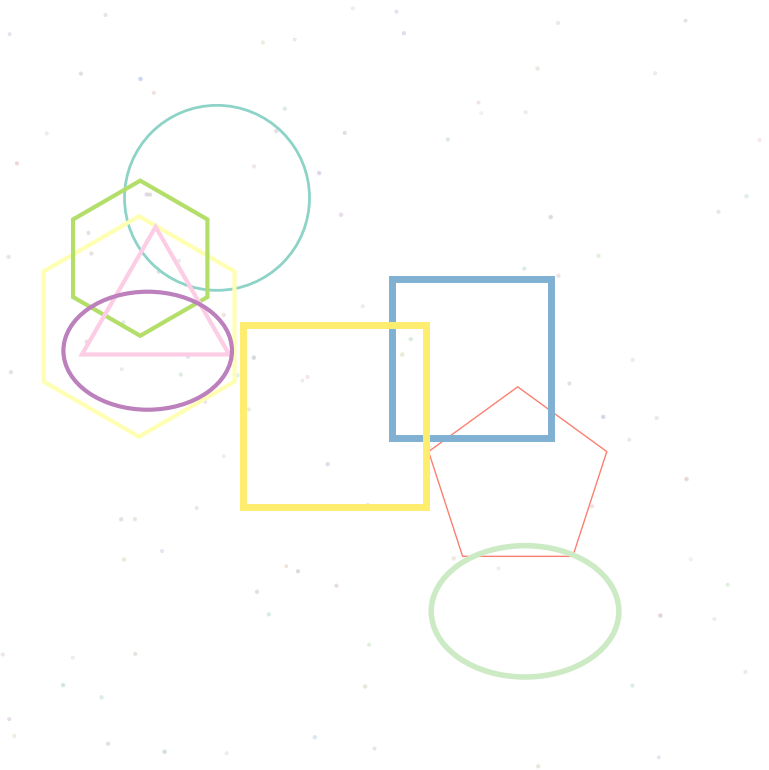[{"shape": "circle", "thickness": 1, "radius": 0.6, "center": [0.282, 0.743]}, {"shape": "hexagon", "thickness": 1.5, "radius": 0.72, "center": [0.181, 0.576]}, {"shape": "pentagon", "thickness": 0.5, "radius": 0.61, "center": [0.672, 0.376]}, {"shape": "square", "thickness": 2.5, "radius": 0.52, "center": [0.612, 0.534]}, {"shape": "hexagon", "thickness": 1.5, "radius": 0.5, "center": [0.182, 0.665]}, {"shape": "triangle", "thickness": 1.5, "radius": 0.55, "center": [0.202, 0.595]}, {"shape": "oval", "thickness": 1.5, "radius": 0.55, "center": [0.192, 0.545]}, {"shape": "oval", "thickness": 2, "radius": 0.61, "center": [0.682, 0.206]}, {"shape": "square", "thickness": 2.5, "radius": 0.59, "center": [0.434, 0.46]}]